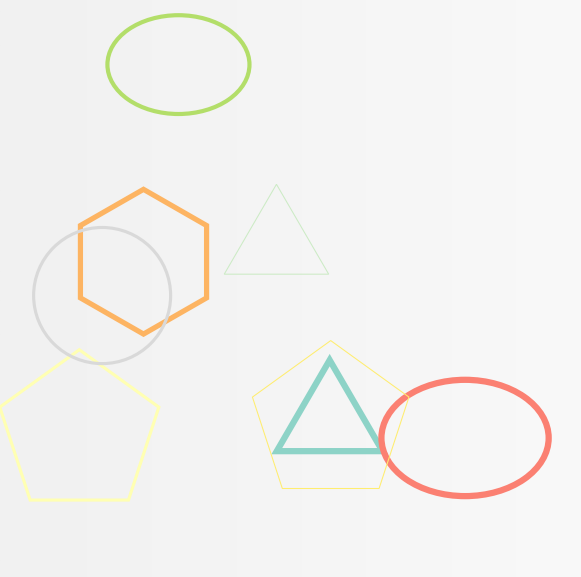[{"shape": "triangle", "thickness": 3, "radius": 0.53, "center": [0.567, 0.27]}, {"shape": "pentagon", "thickness": 1.5, "radius": 0.72, "center": [0.136, 0.25]}, {"shape": "oval", "thickness": 3, "radius": 0.72, "center": [0.8, 0.241]}, {"shape": "hexagon", "thickness": 2.5, "radius": 0.63, "center": [0.247, 0.546]}, {"shape": "oval", "thickness": 2, "radius": 0.61, "center": [0.307, 0.887]}, {"shape": "circle", "thickness": 1.5, "radius": 0.59, "center": [0.176, 0.487]}, {"shape": "triangle", "thickness": 0.5, "radius": 0.52, "center": [0.476, 0.576]}, {"shape": "pentagon", "thickness": 0.5, "radius": 0.71, "center": [0.569, 0.268]}]